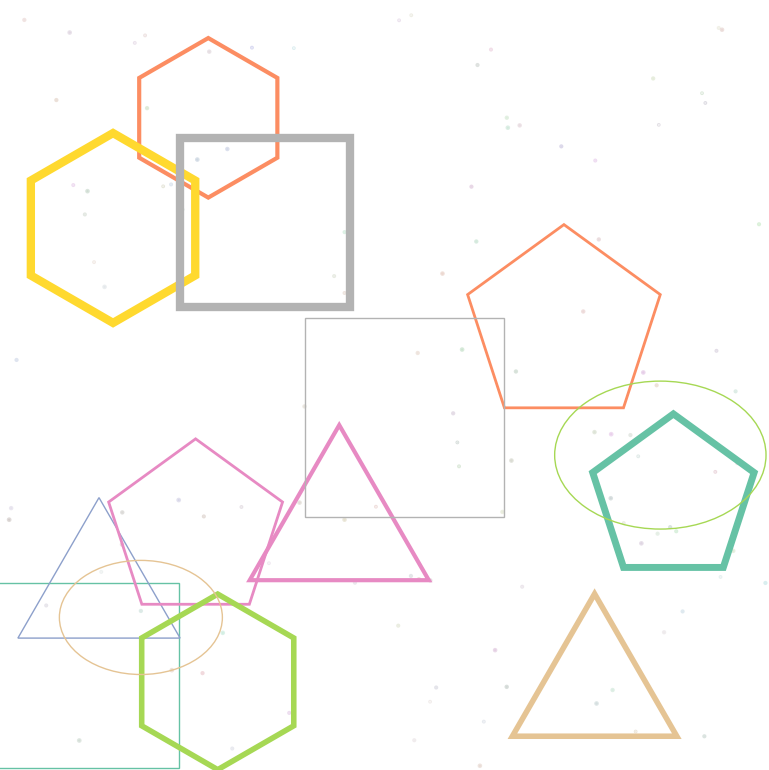[{"shape": "square", "thickness": 0.5, "radius": 0.6, "center": [0.112, 0.123]}, {"shape": "pentagon", "thickness": 2.5, "radius": 0.55, "center": [0.875, 0.352]}, {"shape": "pentagon", "thickness": 1, "radius": 0.66, "center": [0.732, 0.577]}, {"shape": "hexagon", "thickness": 1.5, "radius": 0.52, "center": [0.27, 0.847]}, {"shape": "triangle", "thickness": 0.5, "radius": 0.61, "center": [0.129, 0.232]}, {"shape": "triangle", "thickness": 1.5, "radius": 0.67, "center": [0.441, 0.314]}, {"shape": "pentagon", "thickness": 1, "radius": 0.59, "center": [0.254, 0.311]}, {"shape": "hexagon", "thickness": 2, "radius": 0.57, "center": [0.283, 0.114]}, {"shape": "oval", "thickness": 0.5, "radius": 0.69, "center": [0.858, 0.409]}, {"shape": "hexagon", "thickness": 3, "radius": 0.62, "center": [0.147, 0.704]}, {"shape": "triangle", "thickness": 2, "radius": 0.62, "center": [0.772, 0.105]}, {"shape": "oval", "thickness": 0.5, "radius": 0.53, "center": [0.183, 0.198]}, {"shape": "square", "thickness": 0.5, "radius": 0.65, "center": [0.525, 0.458]}, {"shape": "square", "thickness": 3, "radius": 0.55, "center": [0.345, 0.711]}]